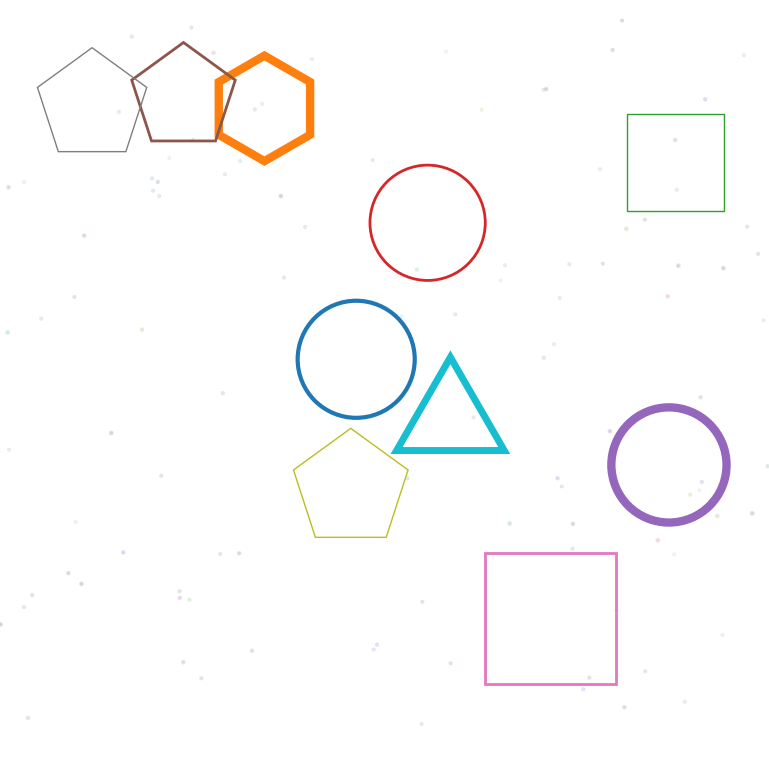[{"shape": "circle", "thickness": 1.5, "radius": 0.38, "center": [0.463, 0.533]}, {"shape": "hexagon", "thickness": 3, "radius": 0.34, "center": [0.343, 0.859]}, {"shape": "square", "thickness": 0.5, "radius": 0.32, "center": [0.878, 0.789]}, {"shape": "circle", "thickness": 1, "radius": 0.37, "center": [0.555, 0.711]}, {"shape": "circle", "thickness": 3, "radius": 0.37, "center": [0.869, 0.396]}, {"shape": "pentagon", "thickness": 1, "radius": 0.35, "center": [0.238, 0.874]}, {"shape": "square", "thickness": 1, "radius": 0.43, "center": [0.715, 0.197]}, {"shape": "pentagon", "thickness": 0.5, "radius": 0.37, "center": [0.12, 0.863]}, {"shape": "pentagon", "thickness": 0.5, "radius": 0.39, "center": [0.456, 0.365]}, {"shape": "triangle", "thickness": 2.5, "radius": 0.4, "center": [0.585, 0.455]}]